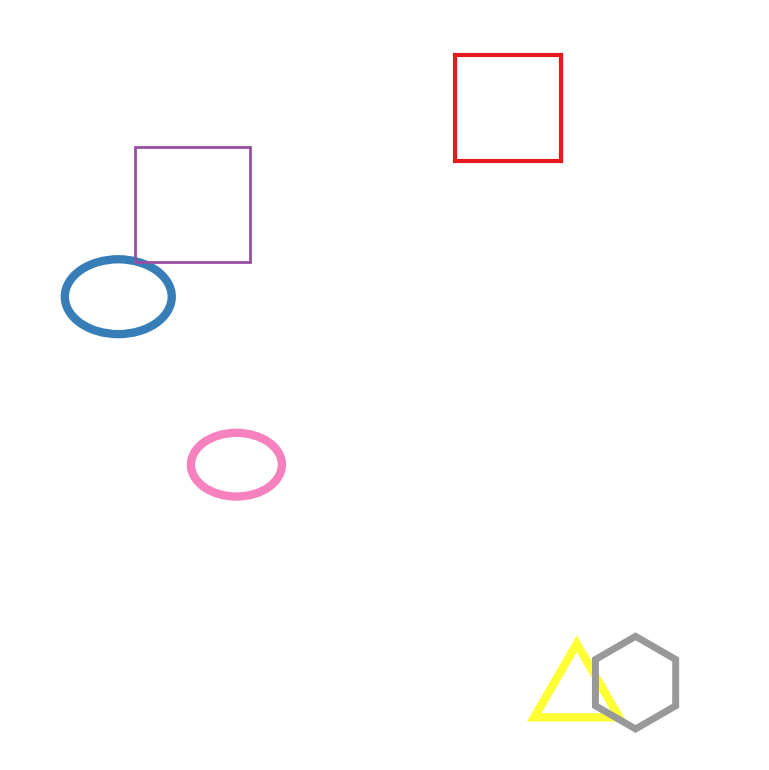[{"shape": "square", "thickness": 1.5, "radius": 0.34, "center": [0.66, 0.86]}, {"shape": "oval", "thickness": 3, "radius": 0.35, "center": [0.154, 0.615]}, {"shape": "square", "thickness": 1, "radius": 0.38, "center": [0.25, 0.734]}, {"shape": "triangle", "thickness": 3, "radius": 0.32, "center": [0.749, 0.1]}, {"shape": "oval", "thickness": 3, "radius": 0.3, "center": [0.307, 0.397]}, {"shape": "hexagon", "thickness": 2.5, "radius": 0.3, "center": [0.825, 0.113]}]